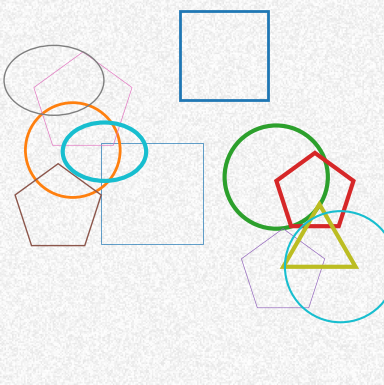[{"shape": "square", "thickness": 0.5, "radius": 0.66, "center": [0.394, 0.497]}, {"shape": "square", "thickness": 2, "radius": 0.57, "center": [0.581, 0.856]}, {"shape": "circle", "thickness": 2, "radius": 0.62, "center": [0.189, 0.61]}, {"shape": "circle", "thickness": 3, "radius": 0.67, "center": [0.717, 0.54]}, {"shape": "pentagon", "thickness": 3, "radius": 0.53, "center": [0.818, 0.498]}, {"shape": "pentagon", "thickness": 0.5, "radius": 0.57, "center": [0.735, 0.293]}, {"shape": "pentagon", "thickness": 1, "radius": 0.59, "center": [0.151, 0.457]}, {"shape": "pentagon", "thickness": 0.5, "radius": 0.67, "center": [0.215, 0.731]}, {"shape": "oval", "thickness": 1, "radius": 0.65, "center": [0.14, 0.791]}, {"shape": "triangle", "thickness": 3, "radius": 0.54, "center": [0.83, 0.361]}, {"shape": "circle", "thickness": 1.5, "radius": 0.72, "center": [0.884, 0.307]}, {"shape": "oval", "thickness": 3, "radius": 0.54, "center": [0.271, 0.606]}]